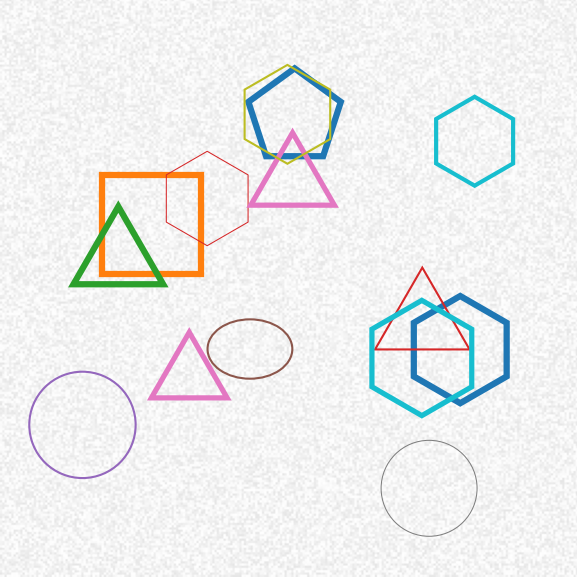[{"shape": "pentagon", "thickness": 3, "radius": 0.42, "center": [0.51, 0.797]}, {"shape": "hexagon", "thickness": 3, "radius": 0.46, "center": [0.797, 0.394]}, {"shape": "square", "thickness": 3, "radius": 0.43, "center": [0.263, 0.611]}, {"shape": "triangle", "thickness": 3, "radius": 0.45, "center": [0.205, 0.552]}, {"shape": "hexagon", "thickness": 0.5, "radius": 0.41, "center": [0.359, 0.655]}, {"shape": "triangle", "thickness": 1, "radius": 0.47, "center": [0.731, 0.441]}, {"shape": "circle", "thickness": 1, "radius": 0.46, "center": [0.143, 0.263]}, {"shape": "oval", "thickness": 1, "radius": 0.37, "center": [0.433, 0.395]}, {"shape": "triangle", "thickness": 2.5, "radius": 0.38, "center": [0.328, 0.348]}, {"shape": "triangle", "thickness": 2.5, "radius": 0.42, "center": [0.507, 0.686]}, {"shape": "circle", "thickness": 0.5, "radius": 0.42, "center": [0.743, 0.154]}, {"shape": "hexagon", "thickness": 1, "radius": 0.43, "center": [0.498, 0.801]}, {"shape": "hexagon", "thickness": 2.5, "radius": 0.5, "center": [0.73, 0.379]}, {"shape": "hexagon", "thickness": 2, "radius": 0.38, "center": [0.822, 0.755]}]